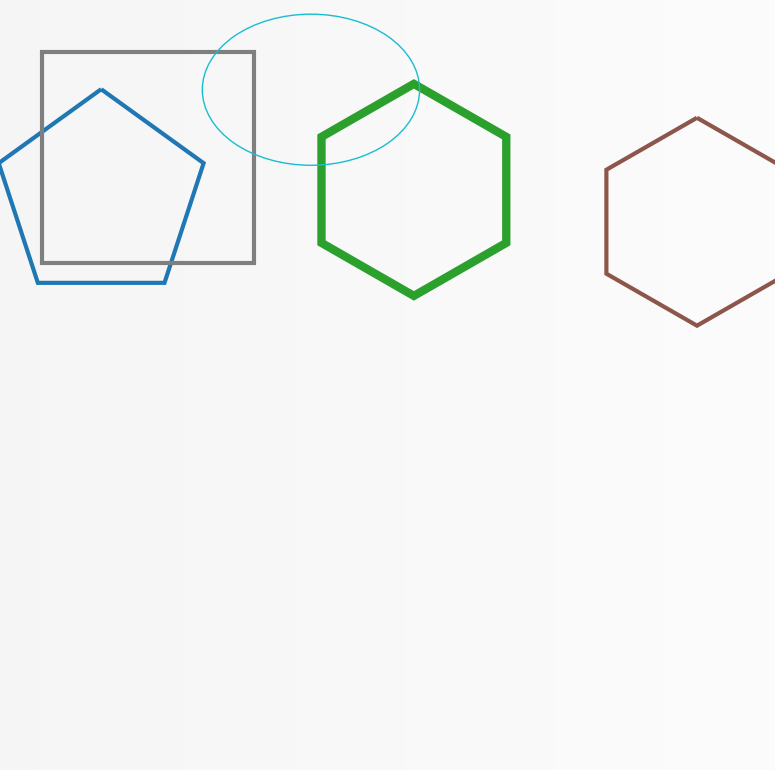[{"shape": "pentagon", "thickness": 1.5, "radius": 0.7, "center": [0.131, 0.745]}, {"shape": "hexagon", "thickness": 3, "radius": 0.69, "center": [0.534, 0.753]}, {"shape": "hexagon", "thickness": 1.5, "radius": 0.67, "center": [0.899, 0.712]}, {"shape": "square", "thickness": 1.5, "radius": 0.68, "center": [0.191, 0.795]}, {"shape": "oval", "thickness": 0.5, "radius": 0.7, "center": [0.401, 0.883]}]